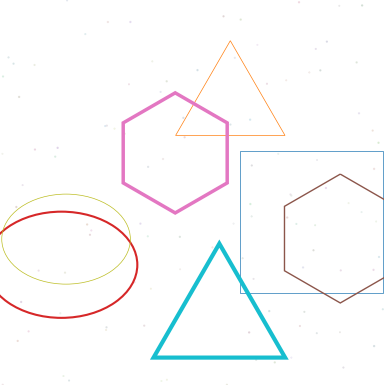[{"shape": "square", "thickness": 0.5, "radius": 0.92, "center": [0.809, 0.423]}, {"shape": "triangle", "thickness": 0.5, "radius": 0.82, "center": [0.598, 0.73]}, {"shape": "oval", "thickness": 1.5, "radius": 0.99, "center": [0.16, 0.312]}, {"shape": "hexagon", "thickness": 1, "radius": 0.84, "center": [0.884, 0.38]}, {"shape": "hexagon", "thickness": 2.5, "radius": 0.78, "center": [0.455, 0.603]}, {"shape": "oval", "thickness": 0.5, "radius": 0.84, "center": [0.172, 0.379]}, {"shape": "triangle", "thickness": 3, "radius": 0.99, "center": [0.57, 0.17]}]